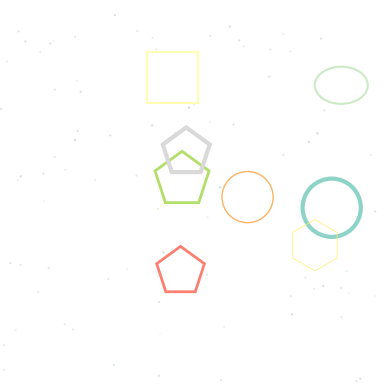[{"shape": "circle", "thickness": 3, "radius": 0.38, "center": [0.862, 0.46]}, {"shape": "square", "thickness": 1.5, "radius": 0.33, "center": [0.448, 0.799]}, {"shape": "pentagon", "thickness": 2, "radius": 0.33, "center": [0.469, 0.295]}, {"shape": "circle", "thickness": 1, "radius": 0.33, "center": [0.643, 0.488]}, {"shape": "pentagon", "thickness": 2, "radius": 0.37, "center": [0.473, 0.533]}, {"shape": "pentagon", "thickness": 3, "radius": 0.32, "center": [0.484, 0.605]}, {"shape": "oval", "thickness": 1.5, "radius": 0.34, "center": [0.886, 0.779]}, {"shape": "hexagon", "thickness": 0.5, "radius": 0.33, "center": [0.818, 0.363]}]